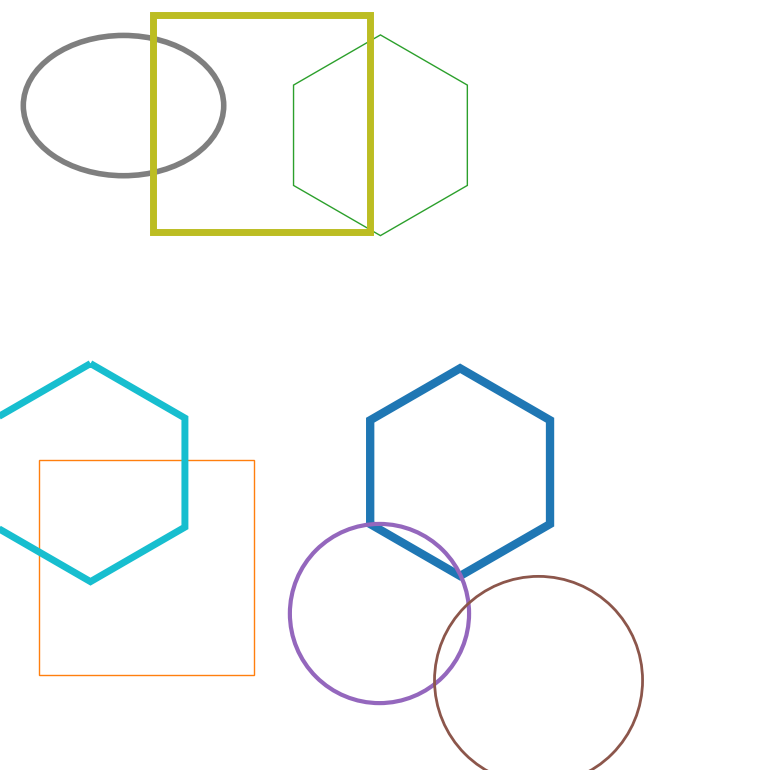[{"shape": "hexagon", "thickness": 3, "radius": 0.67, "center": [0.598, 0.387]}, {"shape": "square", "thickness": 0.5, "radius": 0.7, "center": [0.19, 0.263]}, {"shape": "hexagon", "thickness": 0.5, "radius": 0.65, "center": [0.494, 0.824]}, {"shape": "circle", "thickness": 1.5, "radius": 0.58, "center": [0.493, 0.203]}, {"shape": "circle", "thickness": 1, "radius": 0.68, "center": [0.699, 0.116]}, {"shape": "oval", "thickness": 2, "radius": 0.65, "center": [0.16, 0.863]}, {"shape": "square", "thickness": 2.5, "radius": 0.7, "center": [0.34, 0.839]}, {"shape": "hexagon", "thickness": 2.5, "radius": 0.71, "center": [0.118, 0.386]}]